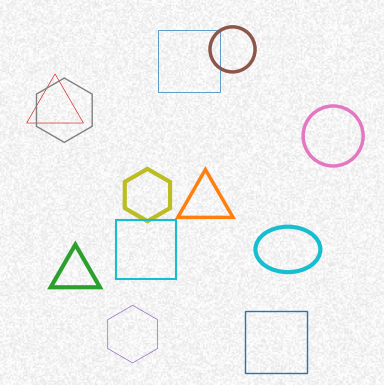[{"shape": "square", "thickness": 1, "radius": 0.4, "center": [0.716, 0.113]}, {"shape": "square", "thickness": 0.5, "radius": 0.4, "center": [0.492, 0.841]}, {"shape": "triangle", "thickness": 2.5, "radius": 0.41, "center": [0.534, 0.477]}, {"shape": "triangle", "thickness": 3, "radius": 0.37, "center": [0.196, 0.291]}, {"shape": "triangle", "thickness": 0.5, "radius": 0.43, "center": [0.143, 0.723]}, {"shape": "hexagon", "thickness": 0.5, "radius": 0.37, "center": [0.345, 0.132]}, {"shape": "circle", "thickness": 2.5, "radius": 0.29, "center": [0.604, 0.872]}, {"shape": "circle", "thickness": 2.5, "radius": 0.39, "center": [0.865, 0.647]}, {"shape": "hexagon", "thickness": 1, "radius": 0.42, "center": [0.167, 0.714]}, {"shape": "hexagon", "thickness": 3, "radius": 0.34, "center": [0.383, 0.493]}, {"shape": "square", "thickness": 1.5, "radius": 0.39, "center": [0.379, 0.352]}, {"shape": "oval", "thickness": 3, "radius": 0.42, "center": [0.748, 0.352]}]